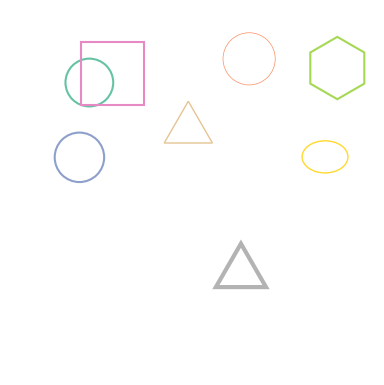[{"shape": "circle", "thickness": 1.5, "radius": 0.31, "center": [0.232, 0.786]}, {"shape": "circle", "thickness": 0.5, "radius": 0.34, "center": [0.647, 0.847]}, {"shape": "circle", "thickness": 1.5, "radius": 0.32, "center": [0.206, 0.591]}, {"shape": "square", "thickness": 1.5, "radius": 0.41, "center": [0.292, 0.81]}, {"shape": "hexagon", "thickness": 1.5, "radius": 0.4, "center": [0.876, 0.823]}, {"shape": "oval", "thickness": 1, "radius": 0.3, "center": [0.844, 0.593]}, {"shape": "triangle", "thickness": 1, "radius": 0.36, "center": [0.489, 0.665]}, {"shape": "triangle", "thickness": 3, "radius": 0.38, "center": [0.626, 0.292]}]